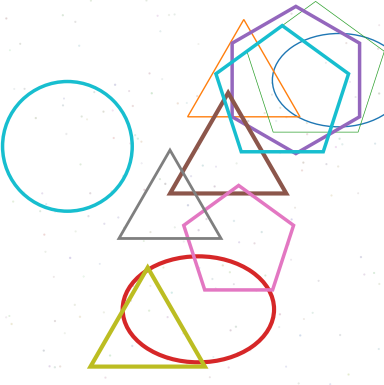[{"shape": "oval", "thickness": 1, "radius": 0.87, "center": [0.881, 0.792]}, {"shape": "triangle", "thickness": 1, "radius": 0.84, "center": [0.633, 0.781]}, {"shape": "pentagon", "thickness": 0.5, "radius": 0.94, "center": [0.82, 0.809]}, {"shape": "oval", "thickness": 3, "radius": 0.98, "center": [0.515, 0.197]}, {"shape": "hexagon", "thickness": 2.5, "radius": 0.96, "center": [0.768, 0.792]}, {"shape": "triangle", "thickness": 3, "radius": 0.87, "center": [0.593, 0.585]}, {"shape": "pentagon", "thickness": 2.5, "radius": 0.75, "center": [0.62, 0.368]}, {"shape": "triangle", "thickness": 2, "radius": 0.77, "center": [0.442, 0.457]}, {"shape": "triangle", "thickness": 3, "radius": 0.86, "center": [0.384, 0.134]}, {"shape": "pentagon", "thickness": 2.5, "radius": 0.91, "center": [0.733, 0.752]}, {"shape": "circle", "thickness": 2.5, "radius": 0.84, "center": [0.175, 0.62]}]